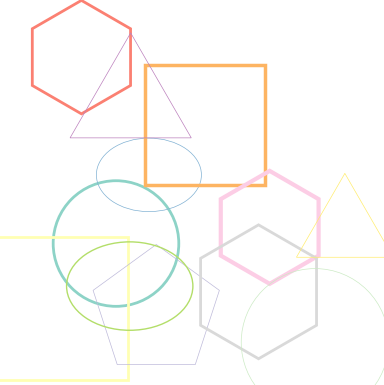[{"shape": "circle", "thickness": 2, "radius": 0.82, "center": [0.301, 0.367]}, {"shape": "square", "thickness": 2, "radius": 0.93, "center": [0.146, 0.199]}, {"shape": "pentagon", "thickness": 0.5, "radius": 0.86, "center": [0.406, 0.193]}, {"shape": "hexagon", "thickness": 2, "radius": 0.74, "center": [0.211, 0.852]}, {"shape": "oval", "thickness": 0.5, "radius": 0.68, "center": [0.387, 0.546]}, {"shape": "square", "thickness": 2.5, "radius": 0.78, "center": [0.533, 0.676]}, {"shape": "oval", "thickness": 1, "radius": 0.82, "center": [0.337, 0.257]}, {"shape": "hexagon", "thickness": 3, "radius": 0.73, "center": [0.7, 0.409]}, {"shape": "hexagon", "thickness": 2, "radius": 0.87, "center": [0.672, 0.242]}, {"shape": "triangle", "thickness": 0.5, "radius": 0.91, "center": [0.339, 0.733]}, {"shape": "circle", "thickness": 0.5, "radius": 0.96, "center": [0.818, 0.111]}, {"shape": "triangle", "thickness": 0.5, "radius": 0.73, "center": [0.896, 0.404]}]